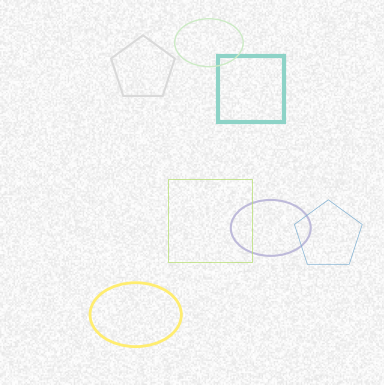[{"shape": "square", "thickness": 3, "radius": 0.43, "center": [0.651, 0.768]}, {"shape": "oval", "thickness": 1.5, "radius": 0.52, "center": [0.703, 0.408]}, {"shape": "pentagon", "thickness": 0.5, "radius": 0.46, "center": [0.853, 0.388]}, {"shape": "square", "thickness": 0.5, "radius": 0.54, "center": [0.545, 0.428]}, {"shape": "pentagon", "thickness": 1.5, "radius": 0.44, "center": [0.371, 0.821]}, {"shape": "oval", "thickness": 1, "radius": 0.44, "center": [0.543, 0.889]}, {"shape": "oval", "thickness": 2, "radius": 0.59, "center": [0.352, 0.183]}]